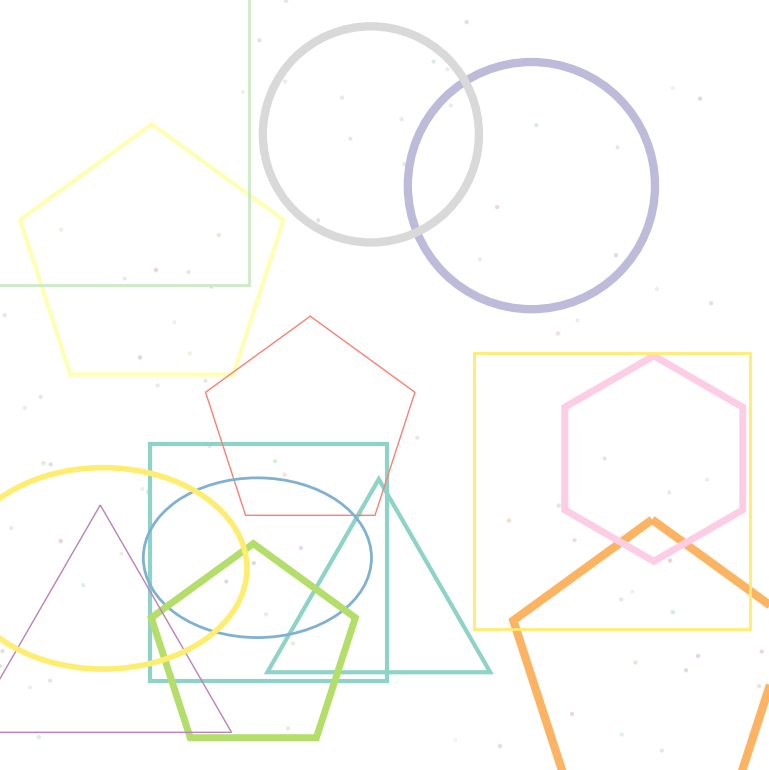[{"shape": "square", "thickness": 1.5, "radius": 0.77, "center": [0.349, 0.269]}, {"shape": "triangle", "thickness": 1.5, "radius": 0.84, "center": [0.492, 0.211]}, {"shape": "pentagon", "thickness": 1.5, "radius": 0.9, "center": [0.197, 0.659]}, {"shape": "circle", "thickness": 3, "radius": 0.8, "center": [0.69, 0.759]}, {"shape": "pentagon", "thickness": 0.5, "radius": 0.71, "center": [0.403, 0.446]}, {"shape": "oval", "thickness": 1, "radius": 0.74, "center": [0.334, 0.276]}, {"shape": "pentagon", "thickness": 3, "radius": 0.95, "center": [0.847, 0.136]}, {"shape": "pentagon", "thickness": 2.5, "radius": 0.7, "center": [0.329, 0.155]}, {"shape": "hexagon", "thickness": 2.5, "radius": 0.67, "center": [0.849, 0.404]}, {"shape": "circle", "thickness": 3, "radius": 0.7, "center": [0.482, 0.825]}, {"shape": "triangle", "thickness": 0.5, "radius": 0.98, "center": [0.13, 0.147]}, {"shape": "square", "thickness": 1, "radius": 0.99, "center": [0.125, 0.828]}, {"shape": "oval", "thickness": 2, "radius": 0.93, "center": [0.134, 0.262]}, {"shape": "square", "thickness": 1, "radius": 0.9, "center": [0.795, 0.362]}]